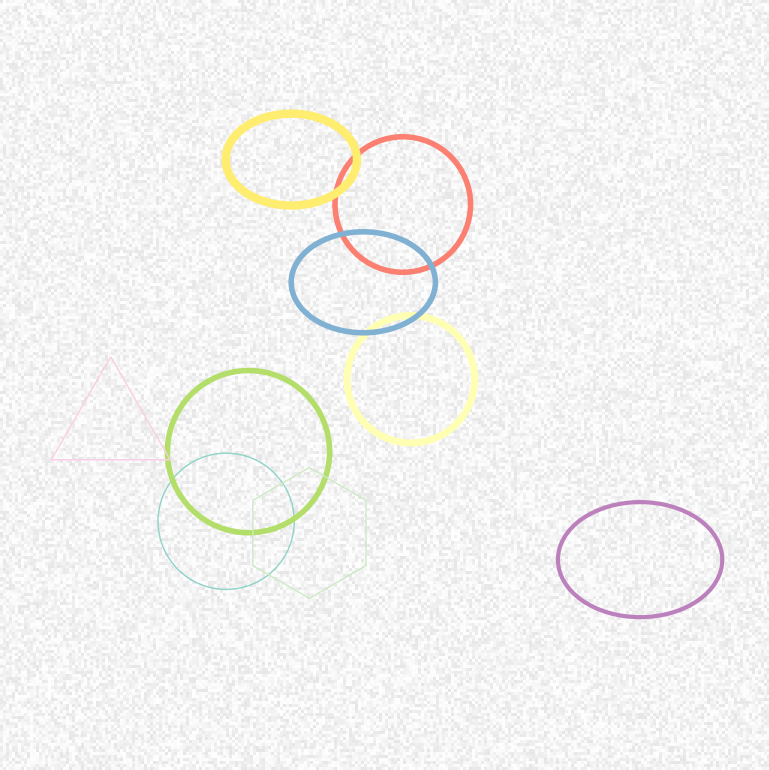[{"shape": "circle", "thickness": 0.5, "radius": 0.44, "center": [0.294, 0.323]}, {"shape": "circle", "thickness": 2.5, "radius": 0.41, "center": [0.534, 0.507]}, {"shape": "circle", "thickness": 2, "radius": 0.44, "center": [0.523, 0.734]}, {"shape": "oval", "thickness": 2, "radius": 0.47, "center": [0.472, 0.633]}, {"shape": "circle", "thickness": 2, "radius": 0.53, "center": [0.323, 0.413]}, {"shape": "triangle", "thickness": 0.5, "radius": 0.45, "center": [0.144, 0.448]}, {"shape": "oval", "thickness": 1.5, "radius": 0.53, "center": [0.831, 0.273]}, {"shape": "hexagon", "thickness": 0.5, "radius": 0.42, "center": [0.402, 0.308]}, {"shape": "oval", "thickness": 3, "radius": 0.43, "center": [0.378, 0.793]}]